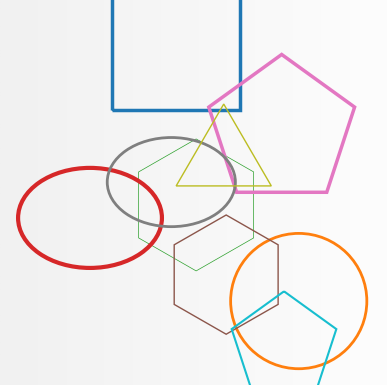[{"shape": "square", "thickness": 2.5, "radius": 0.83, "center": [0.454, 0.879]}, {"shape": "circle", "thickness": 2, "radius": 0.88, "center": [0.771, 0.218]}, {"shape": "hexagon", "thickness": 0.5, "radius": 0.86, "center": [0.506, 0.468]}, {"shape": "oval", "thickness": 3, "radius": 0.93, "center": [0.232, 0.434]}, {"shape": "hexagon", "thickness": 1, "radius": 0.77, "center": [0.584, 0.287]}, {"shape": "pentagon", "thickness": 2.5, "radius": 0.99, "center": [0.727, 0.661]}, {"shape": "oval", "thickness": 2, "radius": 0.83, "center": [0.442, 0.527]}, {"shape": "triangle", "thickness": 1, "radius": 0.71, "center": [0.577, 0.588]}, {"shape": "pentagon", "thickness": 1.5, "radius": 0.71, "center": [0.733, 0.101]}]